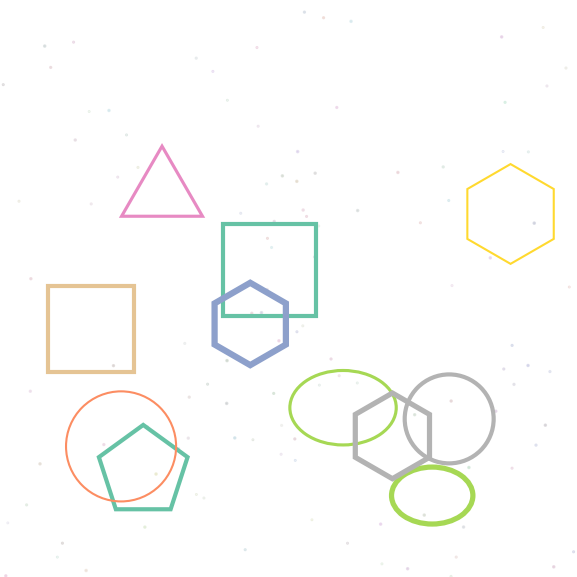[{"shape": "pentagon", "thickness": 2, "radius": 0.4, "center": [0.248, 0.183]}, {"shape": "square", "thickness": 2, "radius": 0.4, "center": [0.466, 0.531]}, {"shape": "circle", "thickness": 1, "radius": 0.48, "center": [0.21, 0.226]}, {"shape": "hexagon", "thickness": 3, "radius": 0.36, "center": [0.433, 0.438]}, {"shape": "triangle", "thickness": 1.5, "radius": 0.4, "center": [0.281, 0.665]}, {"shape": "oval", "thickness": 2.5, "radius": 0.35, "center": [0.748, 0.141]}, {"shape": "oval", "thickness": 1.5, "radius": 0.46, "center": [0.594, 0.293]}, {"shape": "hexagon", "thickness": 1, "radius": 0.43, "center": [0.884, 0.629]}, {"shape": "square", "thickness": 2, "radius": 0.37, "center": [0.158, 0.429]}, {"shape": "hexagon", "thickness": 2.5, "radius": 0.37, "center": [0.679, 0.244]}, {"shape": "circle", "thickness": 2, "radius": 0.39, "center": [0.778, 0.274]}]